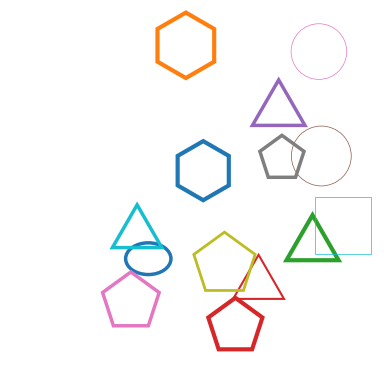[{"shape": "hexagon", "thickness": 3, "radius": 0.38, "center": [0.528, 0.557]}, {"shape": "oval", "thickness": 2.5, "radius": 0.29, "center": [0.385, 0.328]}, {"shape": "hexagon", "thickness": 3, "radius": 0.43, "center": [0.483, 0.882]}, {"shape": "triangle", "thickness": 3, "radius": 0.39, "center": [0.812, 0.363]}, {"shape": "triangle", "thickness": 1.5, "radius": 0.38, "center": [0.672, 0.262]}, {"shape": "pentagon", "thickness": 3, "radius": 0.37, "center": [0.611, 0.152]}, {"shape": "triangle", "thickness": 2.5, "radius": 0.39, "center": [0.724, 0.714]}, {"shape": "circle", "thickness": 0.5, "radius": 0.39, "center": [0.835, 0.595]}, {"shape": "circle", "thickness": 0.5, "radius": 0.36, "center": [0.828, 0.866]}, {"shape": "pentagon", "thickness": 2.5, "radius": 0.39, "center": [0.34, 0.216]}, {"shape": "pentagon", "thickness": 2.5, "radius": 0.3, "center": [0.732, 0.588]}, {"shape": "pentagon", "thickness": 2, "radius": 0.42, "center": [0.583, 0.313]}, {"shape": "square", "thickness": 0.5, "radius": 0.36, "center": [0.89, 0.414]}, {"shape": "triangle", "thickness": 2.5, "radius": 0.37, "center": [0.356, 0.394]}]